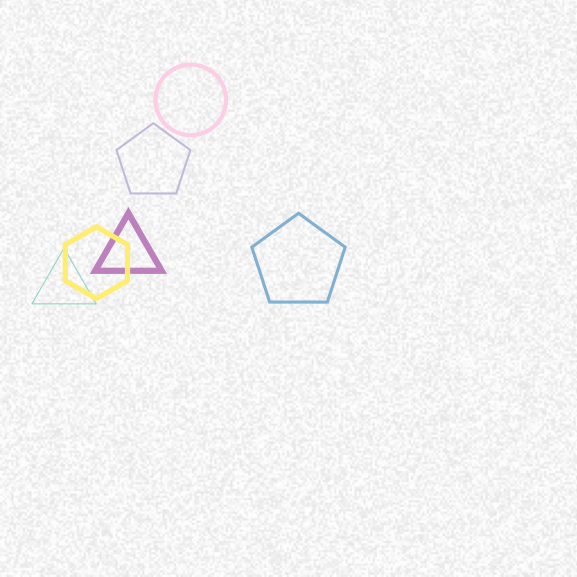[{"shape": "triangle", "thickness": 0.5, "radius": 0.32, "center": [0.111, 0.505]}, {"shape": "pentagon", "thickness": 1, "radius": 0.34, "center": [0.266, 0.719]}, {"shape": "pentagon", "thickness": 1.5, "radius": 0.42, "center": [0.517, 0.545]}, {"shape": "circle", "thickness": 2, "radius": 0.31, "center": [0.33, 0.826]}, {"shape": "triangle", "thickness": 3, "radius": 0.33, "center": [0.222, 0.563]}, {"shape": "hexagon", "thickness": 2.5, "radius": 0.31, "center": [0.167, 0.544]}]